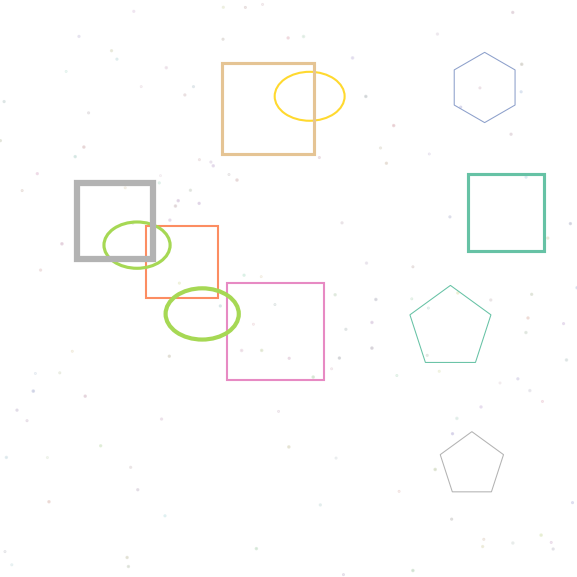[{"shape": "pentagon", "thickness": 0.5, "radius": 0.37, "center": [0.78, 0.431]}, {"shape": "square", "thickness": 1.5, "radius": 0.33, "center": [0.876, 0.631]}, {"shape": "square", "thickness": 1, "radius": 0.31, "center": [0.316, 0.546]}, {"shape": "hexagon", "thickness": 0.5, "radius": 0.3, "center": [0.839, 0.848]}, {"shape": "square", "thickness": 1, "radius": 0.42, "center": [0.477, 0.425]}, {"shape": "oval", "thickness": 1.5, "radius": 0.29, "center": [0.237, 0.575]}, {"shape": "oval", "thickness": 2, "radius": 0.32, "center": [0.35, 0.456]}, {"shape": "oval", "thickness": 1, "radius": 0.3, "center": [0.536, 0.832]}, {"shape": "square", "thickness": 1.5, "radius": 0.4, "center": [0.465, 0.811]}, {"shape": "pentagon", "thickness": 0.5, "radius": 0.29, "center": [0.817, 0.194]}, {"shape": "square", "thickness": 3, "radius": 0.33, "center": [0.199, 0.616]}]